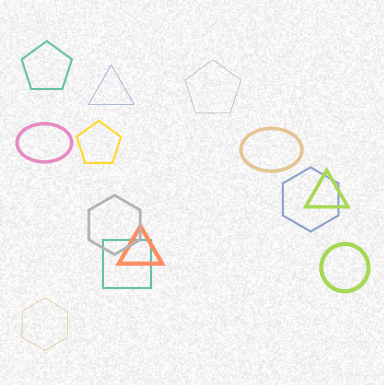[{"shape": "square", "thickness": 1.5, "radius": 0.31, "center": [0.33, 0.314]}, {"shape": "pentagon", "thickness": 1.5, "radius": 0.34, "center": [0.122, 0.825]}, {"shape": "triangle", "thickness": 3, "radius": 0.33, "center": [0.365, 0.348]}, {"shape": "hexagon", "thickness": 1.5, "radius": 0.42, "center": [0.807, 0.482]}, {"shape": "triangle", "thickness": 0.5, "radius": 0.34, "center": [0.289, 0.763]}, {"shape": "oval", "thickness": 2.5, "radius": 0.35, "center": [0.115, 0.629]}, {"shape": "circle", "thickness": 3, "radius": 0.31, "center": [0.896, 0.305]}, {"shape": "triangle", "thickness": 2.5, "radius": 0.32, "center": [0.849, 0.494]}, {"shape": "pentagon", "thickness": 1.5, "radius": 0.3, "center": [0.256, 0.626]}, {"shape": "oval", "thickness": 2.5, "radius": 0.4, "center": [0.705, 0.611]}, {"shape": "hexagon", "thickness": 0.5, "radius": 0.34, "center": [0.117, 0.158]}, {"shape": "pentagon", "thickness": 0.5, "radius": 0.38, "center": [0.553, 0.768]}, {"shape": "hexagon", "thickness": 2, "radius": 0.38, "center": [0.298, 0.416]}]